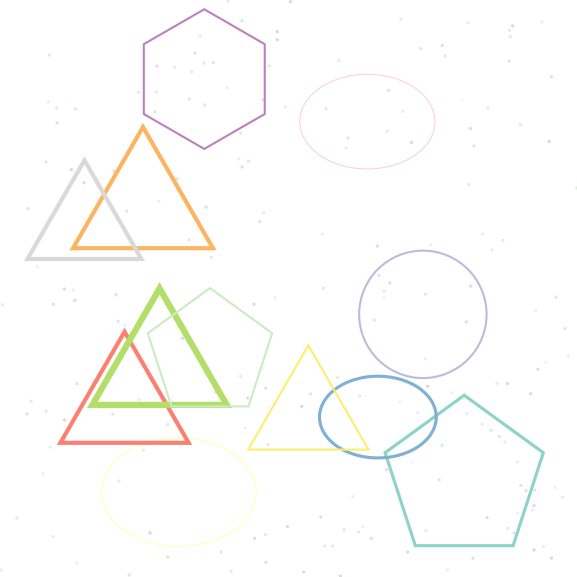[{"shape": "pentagon", "thickness": 1.5, "radius": 0.72, "center": [0.804, 0.171]}, {"shape": "oval", "thickness": 0.5, "radius": 0.67, "center": [0.31, 0.147]}, {"shape": "circle", "thickness": 1, "radius": 0.55, "center": [0.732, 0.455]}, {"shape": "triangle", "thickness": 2, "radius": 0.64, "center": [0.216, 0.296]}, {"shape": "oval", "thickness": 1.5, "radius": 0.51, "center": [0.654, 0.277]}, {"shape": "triangle", "thickness": 2, "radius": 0.7, "center": [0.248, 0.639]}, {"shape": "triangle", "thickness": 3, "radius": 0.67, "center": [0.276, 0.365]}, {"shape": "oval", "thickness": 0.5, "radius": 0.59, "center": [0.636, 0.789]}, {"shape": "triangle", "thickness": 2, "radius": 0.57, "center": [0.146, 0.608]}, {"shape": "hexagon", "thickness": 1, "radius": 0.6, "center": [0.354, 0.862]}, {"shape": "pentagon", "thickness": 1, "radius": 0.57, "center": [0.364, 0.387]}, {"shape": "triangle", "thickness": 1, "radius": 0.6, "center": [0.534, 0.281]}]